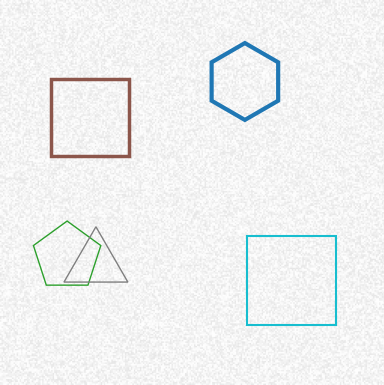[{"shape": "hexagon", "thickness": 3, "radius": 0.5, "center": [0.636, 0.788]}, {"shape": "pentagon", "thickness": 1, "radius": 0.46, "center": [0.174, 0.334]}, {"shape": "square", "thickness": 2.5, "radius": 0.51, "center": [0.235, 0.695]}, {"shape": "triangle", "thickness": 1, "radius": 0.48, "center": [0.249, 0.315]}, {"shape": "square", "thickness": 1.5, "radius": 0.58, "center": [0.756, 0.272]}]